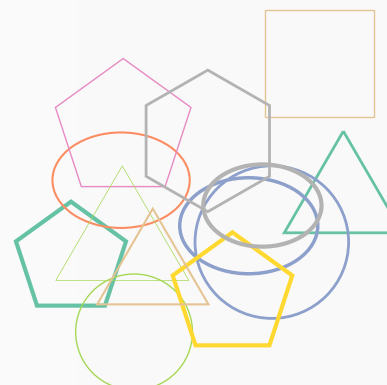[{"shape": "triangle", "thickness": 2, "radius": 0.88, "center": [0.886, 0.483]}, {"shape": "pentagon", "thickness": 3, "radius": 0.75, "center": [0.183, 0.327]}, {"shape": "oval", "thickness": 1.5, "radius": 0.89, "center": [0.312, 0.532]}, {"shape": "oval", "thickness": 2.5, "radius": 0.89, "center": [0.642, 0.414]}, {"shape": "circle", "thickness": 2, "radius": 0.99, "center": [0.701, 0.371]}, {"shape": "pentagon", "thickness": 1, "radius": 0.92, "center": [0.318, 0.664]}, {"shape": "triangle", "thickness": 0.5, "radius": 0.99, "center": [0.316, 0.371]}, {"shape": "circle", "thickness": 1, "radius": 0.75, "center": [0.346, 0.138]}, {"shape": "pentagon", "thickness": 3, "radius": 0.81, "center": [0.6, 0.234]}, {"shape": "square", "thickness": 1, "radius": 0.7, "center": [0.824, 0.835]}, {"shape": "triangle", "thickness": 1.5, "radius": 0.83, "center": [0.394, 0.292]}, {"shape": "oval", "thickness": 3, "radius": 0.76, "center": [0.677, 0.466]}, {"shape": "hexagon", "thickness": 2, "radius": 0.92, "center": [0.536, 0.634]}]